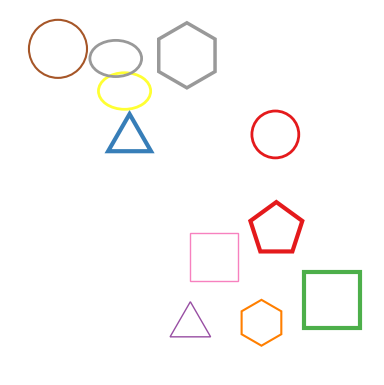[{"shape": "pentagon", "thickness": 3, "radius": 0.35, "center": [0.718, 0.404]}, {"shape": "circle", "thickness": 2, "radius": 0.3, "center": [0.715, 0.651]}, {"shape": "triangle", "thickness": 3, "radius": 0.32, "center": [0.337, 0.639]}, {"shape": "square", "thickness": 3, "radius": 0.36, "center": [0.862, 0.221]}, {"shape": "triangle", "thickness": 1, "radius": 0.3, "center": [0.494, 0.155]}, {"shape": "hexagon", "thickness": 1.5, "radius": 0.3, "center": [0.679, 0.162]}, {"shape": "oval", "thickness": 2, "radius": 0.34, "center": [0.324, 0.764]}, {"shape": "circle", "thickness": 1.5, "radius": 0.38, "center": [0.151, 0.873]}, {"shape": "square", "thickness": 1, "radius": 0.31, "center": [0.555, 0.332]}, {"shape": "oval", "thickness": 2, "radius": 0.34, "center": [0.301, 0.848]}, {"shape": "hexagon", "thickness": 2.5, "radius": 0.42, "center": [0.485, 0.856]}]